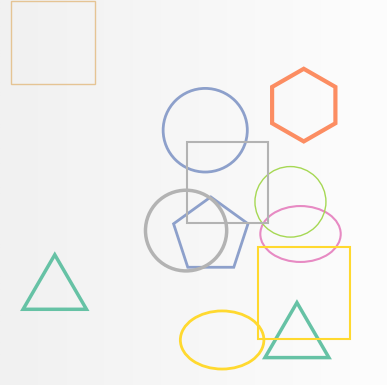[{"shape": "triangle", "thickness": 2.5, "radius": 0.48, "center": [0.766, 0.119]}, {"shape": "triangle", "thickness": 2.5, "radius": 0.47, "center": [0.141, 0.244]}, {"shape": "hexagon", "thickness": 3, "radius": 0.47, "center": [0.784, 0.727]}, {"shape": "circle", "thickness": 2, "radius": 0.54, "center": [0.53, 0.662]}, {"shape": "pentagon", "thickness": 2, "radius": 0.51, "center": [0.544, 0.388]}, {"shape": "oval", "thickness": 1.5, "radius": 0.52, "center": [0.776, 0.392]}, {"shape": "circle", "thickness": 1, "radius": 0.46, "center": [0.75, 0.476]}, {"shape": "oval", "thickness": 2, "radius": 0.54, "center": [0.573, 0.117]}, {"shape": "square", "thickness": 1.5, "radius": 0.6, "center": [0.784, 0.238]}, {"shape": "square", "thickness": 1, "radius": 0.54, "center": [0.137, 0.889]}, {"shape": "square", "thickness": 1.5, "radius": 0.52, "center": [0.588, 0.525]}, {"shape": "circle", "thickness": 2.5, "radius": 0.52, "center": [0.48, 0.401]}]